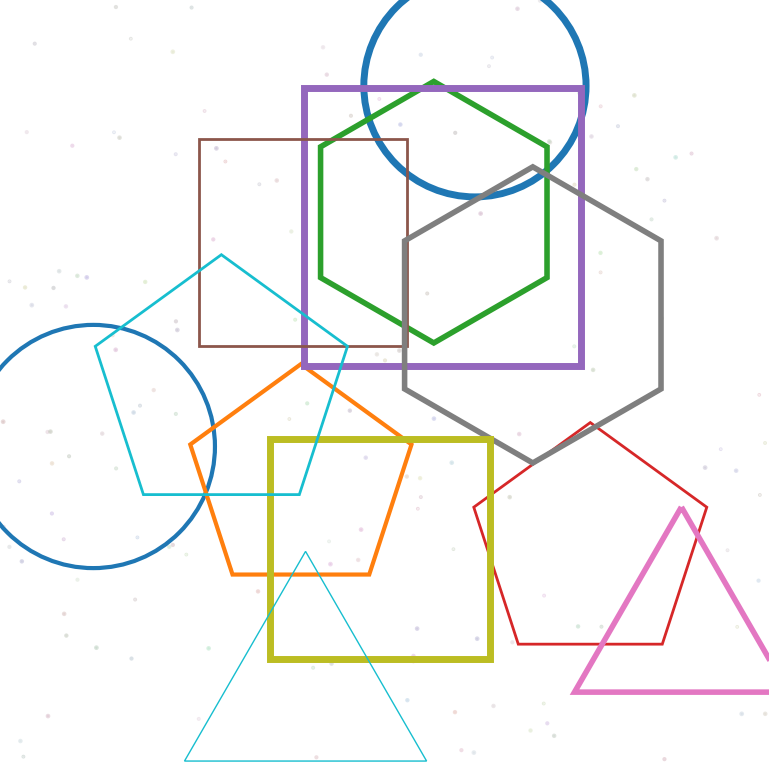[{"shape": "circle", "thickness": 2.5, "radius": 0.72, "center": [0.617, 0.889]}, {"shape": "circle", "thickness": 1.5, "radius": 0.79, "center": [0.121, 0.42]}, {"shape": "pentagon", "thickness": 1.5, "radius": 0.76, "center": [0.391, 0.376]}, {"shape": "hexagon", "thickness": 2, "radius": 0.85, "center": [0.563, 0.724]}, {"shape": "pentagon", "thickness": 1, "radius": 0.8, "center": [0.767, 0.292]}, {"shape": "square", "thickness": 2.5, "radius": 0.9, "center": [0.575, 0.705]}, {"shape": "square", "thickness": 1, "radius": 0.67, "center": [0.393, 0.685]}, {"shape": "triangle", "thickness": 2, "radius": 0.8, "center": [0.885, 0.181]}, {"shape": "hexagon", "thickness": 2, "radius": 0.96, "center": [0.692, 0.591]}, {"shape": "square", "thickness": 2.5, "radius": 0.71, "center": [0.494, 0.287]}, {"shape": "pentagon", "thickness": 1, "radius": 0.86, "center": [0.287, 0.497]}, {"shape": "triangle", "thickness": 0.5, "radius": 0.91, "center": [0.397, 0.102]}]